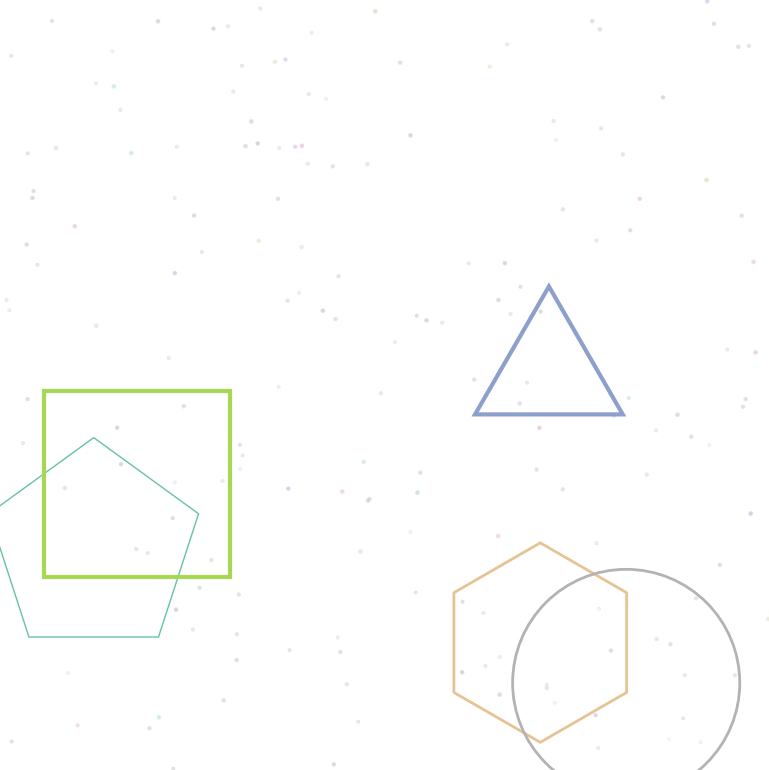[{"shape": "pentagon", "thickness": 0.5, "radius": 0.72, "center": [0.122, 0.289]}, {"shape": "triangle", "thickness": 1.5, "radius": 0.55, "center": [0.713, 0.517]}, {"shape": "square", "thickness": 1.5, "radius": 0.6, "center": [0.178, 0.372]}, {"shape": "hexagon", "thickness": 1, "radius": 0.65, "center": [0.702, 0.165]}, {"shape": "circle", "thickness": 1, "radius": 0.74, "center": [0.813, 0.113]}]